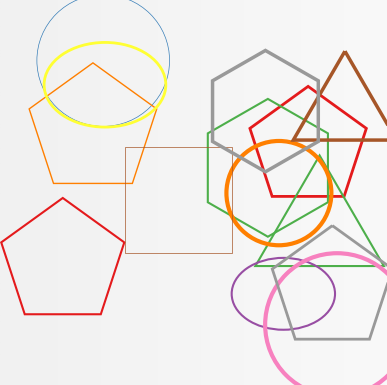[{"shape": "pentagon", "thickness": 1.5, "radius": 0.83, "center": [0.162, 0.319]}, {"shape": "pentagon", "thickness": 2, "radius": 0.79, "center": [0.795, 0.618]}, {"shape": "circle", "thickness": 0.5, "radius": 0.86, "center": [0.266, 0.843]}, {"shape": "triangle", "thickness": 1.5, "radius": 0.96, "center": [0.825, 0.405]}, {"shape": "hexagon", "thickness": 1.5, "radius": 0.89, "center": [0.691, 0.564]}, {"shape": "oval", "thickness": 1.5, "radius": 0.67, "center": [0.731, 0.237]}, {"shape": "pentagon", "thickness": 1, "radius": 0.87, "center": [0.24, 0.664]}, {"shape": "circle", "thickness": 3, "radius": 0.68, "center": [0.72, 0.498]}, {"shape": "oval", "thickness": 2, "radius": 0.79, "center": [0.271, 0.78]}, {"shape": "triangle", "thickness": 2.5, "radius": 0.77, "center": [0.89, 0.713]}, {"shape": "square", "thickness": 0.5, "radius": 0.69, "center": [0.46, 0.48]}, {"shape": "circle", "thickness": 3, "radius": 0.93, "center": [0.87, 0.157]}, {"shape": "pentagon", "thickness": 2, "radius": 0.82, "center": [0.858, 0.251]}, {"shape": "hexagon", "thickness": 2.5, "radius": 0.79, "center": [0.685, 0.711]}]